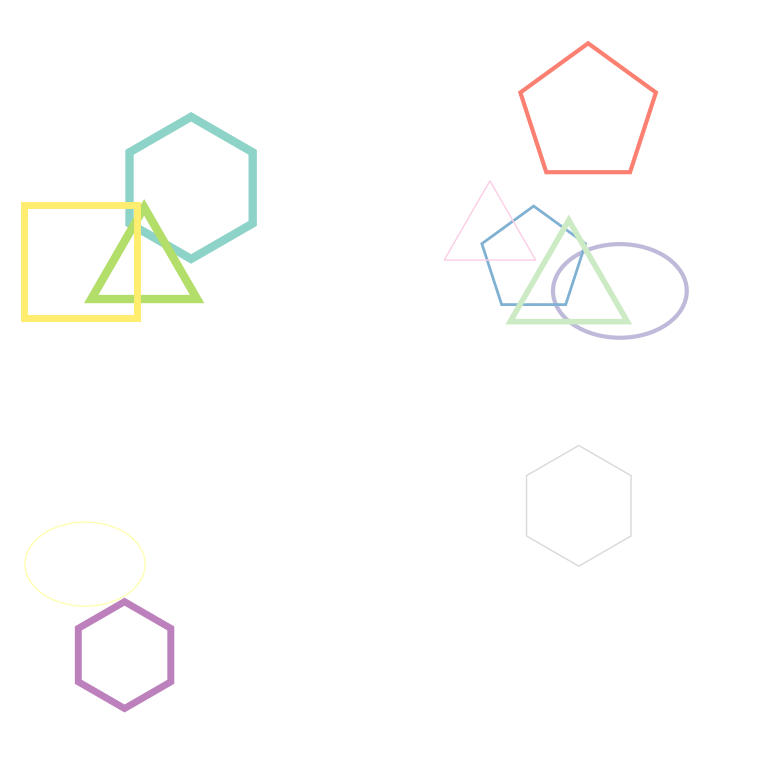[{"shape": "hexagon", "thickness": 3, "radius": 0.46, "center": [0.248, 0.756]}, {"shape": "oval", "thickness": 0.5, "radius": 0.39, "center": [0.11, 0.267]}, {"shape": "oval", "thickness": 1.5, "radius": 0.43, "center": [0.805, 0.622]}, {"shape": "pentagon", "thickness": 1.5, "radius": 0.46, "center": [0.764, 0.851]}, {"shape": "pentagon", "thickness": 1, "radius": 0.35, "center": [0.693, 0.662]}, {"shape": "triangle", "thickness": 3, "radius": 0.4, "center": [0.187, 0.651]}, {"shape": "triangle", "thickness": 0.5, "radius": 0.34, "center": [0.636, 0.697]}, {"shape": "hexagon", "thickness": 0.5, "radius": 0.39, "center": [0.752, 0.343]}, {"shape": "hexagon", "thickness": 2.5, "radius": 0.35, "center": [0.162, 0.149]}, {"shape": "triangle", "thickness": 2, "radius": 0.44, "center": [0.739, 0.626]}, {"shape": "square", "thickness": 2.5, "radius": 0.37, "center": [0.104, 0.66]}]